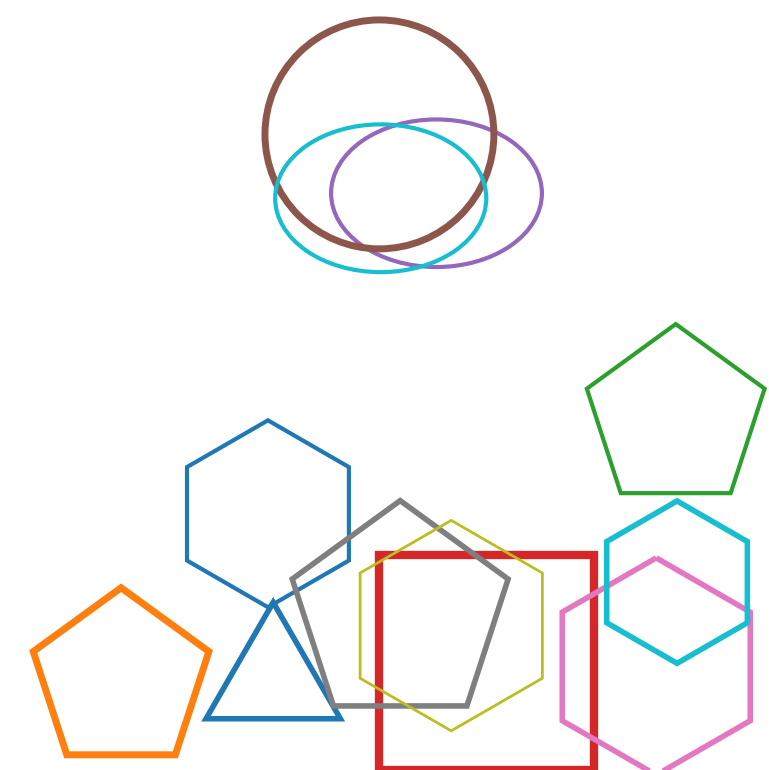[{"shape": "triangle", "thickness": 2, "radius": 0.5, "center": [0.355, 0.117]}, {"shape": "hexagon", "thickness": 1.5, "radius": 0.61, "center": [0.348, 0.333]}, {"shape": "pentagon", "thickness": 2.5, "radius": 0.6, "center": [0.157, 0.117]}, {"shape": "pentagon", "thickness": 1.5, "radius": 0.61, "center": [0.878, 0.458]}, {"shape": "square", "thickness": 3, "radius": 0.7, "center": [0.631, 0.14]}, {"shape": "oval", "thickness": 1.5, "radius": 0.68, "center": [0.567, 0.749]}, {"shape": "circle", "thickness": 2.5, "radius": 0.74, "center": [0.493, 0.825]}, {"shape": "hexagon", "thickness": 2, "radius": 0.7, "center": [0.852, 0.135]}, {"shape": "pentagon", "thickness": 2, "radius": 0.74, "center": [0.52, 0.202]}, {"shape": "hexagon", "thickness": 1, "radius": 0.68, "center": [0.586, 0.188]}, {"shape": "oval", "thickness": 1.5, "radius": 0.69, "center": [0.494, 0.743]}, {"shape": "hexagon", "thickness": 2, "radius": 0.53, "center": [0.879, 0.244]}]